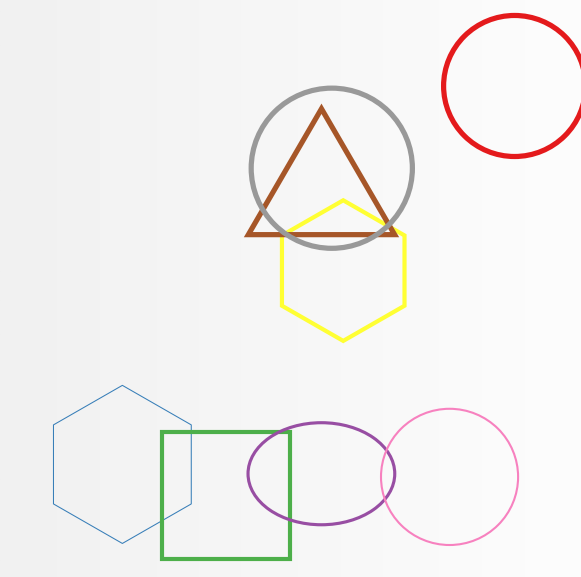[{"shape": "circle", "thickness": 2.5, "radius": 0.61, "center": [0.885, 0.85]}, {"shape": "hexagon", "thickness": 0.5, "radius": 0.68, "center": [0.211, 0.195]}, {"shape": "square", "thickness": 2, "radius": 0.55, "center": [0.389, 0.142]}, {"shape": "oval", "thickness": 1.5, "radius": 0.63, "center": [0.553, 0.179]}, {"shape": "hexagon", "thickness": 2, "radius": 0.61, "center": [0.591, 0.531]}, {"shape": "triangle", "thickness": 2.5, "radius": 0.73, "center": [0.553, 0.665]}, {"shape": "circle", "thickness": 1, "radius": 0.59, "center": [0.773, 0.173]}, {"shape": "circle", "thickness": 2.5, "radius": 0.69, "center": [0.571, 0.708]}]